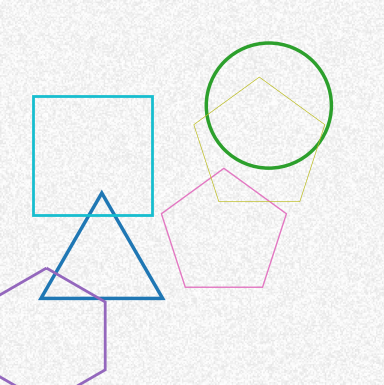[{"shape": "triangle", "thickness": 2.5, "radius": 0.91, "center": [0.264, 0.316]}, {"shape": "circle", "thickness": 2.5, "radius": 0.81, "center": [0.698, 0.726]}, {"shape": "hexagon", "thickness": 2, "radius": 0.88, "center": [0.121, 0.128]}, {"shape": "pentagon", "thickness": 1, "radius": 0.85, "center": [0.582, 0.392]}, {"shape": "pentagon", "thickness": 0.5, "radius": 0.89, "center": [0.674, 0.621]}, {"shape": "square", "thickness": 2, "radius": 0.77, "center": [0.241, 0.597]}]